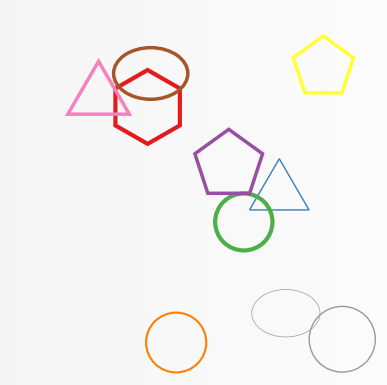[{"shape": "hexagon", "thickness": 3, "radius": 0.48, "center": [0.381, 0.722]}, {"shape": "triangle", "thickness": 1, "radius": 0.44, "center": [0.721, 0.499]}, {"shape": "circle", "thickness": 3, "radius": 0.37, "center": [0.629, 0.423]}, {"shape": "pentagon", "thickness": 2.5, "radius": 0.46, "center": [0.59, 0.572]}, {"shape": "circle", "thickness": 1.5, "radius": 0.39, "center": [0.455, 0.11]}, {"shape": "pentagon", "thickness": 2.5, "radius": 0.41, "center": [0.834, 0.825]}, {"shape": "oval", "thickness": 2.5, "radius": 0.48, "center": [0.389, 0.809]}, {"shape": "triangle", "thickness": 2.5, "radius": 0.46, "center": [0.254, 0.749]}, {"shape": "oval", "thickness": 0.5, "radius": 0.44, "center": [0.738, 0.186]}, {"shape": "circle", "thickness": 1, "radius": 0.43, "center": [0.883, 0.119]}]